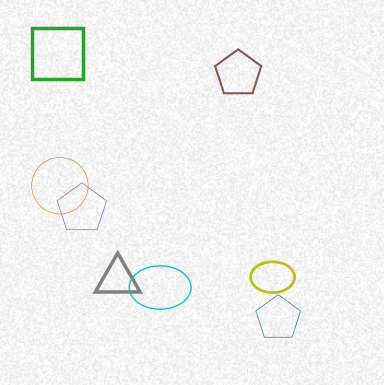[{"shape": "pentagon", "thickness": 0.5, "radius": 0.31, "center": [0.723, 0.173]}, {"shape": "circle", "thickness": 0.5, "radius": 0.37, "center": [0.156, 0.518]}, {"shape": "square", "thickness": 2.5, "radius": 0.33, "center": [0.149, 0.861]}, {"shape": "pentagon", "thickness": 0.5, "radius": 0.34, "center": [0.213, 0.458]}, {"shape": "pentagon", "thickness": 1.5, "radius": 0.32, "center": [0.619, 0.809]}, {"shape": "triangle", "thickness": 2.5, "radius": 0.34, "center": [0.306, 0.275]}, {"shape": "oval", "thickness": 2, "radius": 0.29, "center": [0.708, 0.28]}, {"shape": "oval", "thickness": 1, "radius": 0.4, "center": [0.416, 0.253]}]